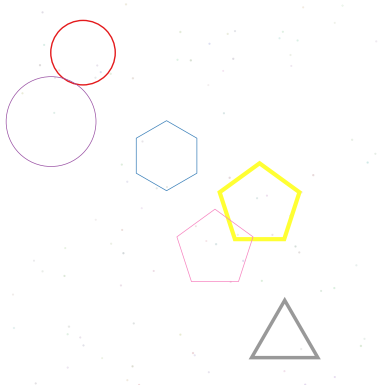[{"shape": "circle", "thickness": 1, "radius": 0.42, "center": [0.216, 0.863]}, {"shape": "hexagon", "thickness": 0.5, "radius": 0.45, "center": [0.433, 0.596]}, {"shape": "circle", "thickness": 0.5, "radius": 0.58, "center": [0.133, 0.684]}, {"shape": "pentagon", "thickness": 3, "radius": 0.54, "center": [0.674, 0.467]}, {"shape": "pentagon", "thickness": 0.5, "radius": 0.52, "center": [0.558, 0.353]}, {"shape": "triangle", "thickness": 2.5, "radius": 0.5, "center": [0.74, 0.121]}]